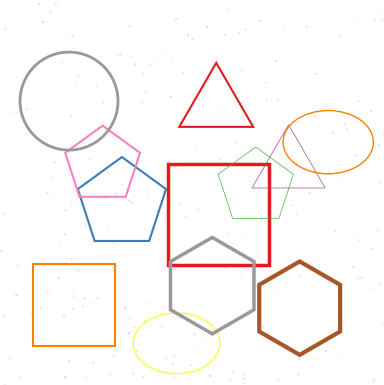[{"shape": "square", "thickness": 2.5, "radius": 0.65, "center": [0.568, 0.442]}, {"shape": "triangle", "thickness": 1.5, "radius": 0.55, "center": [0.562, 0.726]}, {"shape": "pentagon", "thickness": 1.5, "radius": 0.6, "center": [0.317, 0.472]}, {"shape": "pentagon", "thickness": 0.5, "radius": 0.51, "center": [0.664, 0.516]}, {"shape": "triangle", "thickness": 0.5, "radius": 0.55, "center": [0.75, 0.567]}, {"shape": "square", "thickness": 1.5, "radius": 0.53, "center": [0.193, 0.208]}, {"shape": "oval", "thickness": 1, "radius": 0.59, "center": [0.853, 0.631]}, {"shape": "oval", "thickness": 1, "radius": 0.56, "center": [0.459, 0.108]}, {"shape": "hexagon", "thickness": 3, "radius": 0.61, "center": [0.778, 0.2]}, {"shape": "pentagon", "thickness": 1.5, "radius": 0.51, "center": [0.267, 0.571]}, {"shape": "hexagon", "thickness": 2.5, "radius": 0.63, "center": [0.551, 0.258]}, {"shape": "circle", "thickness": 2, "radius": 0.64, "center": [0.179, 0.737]}]